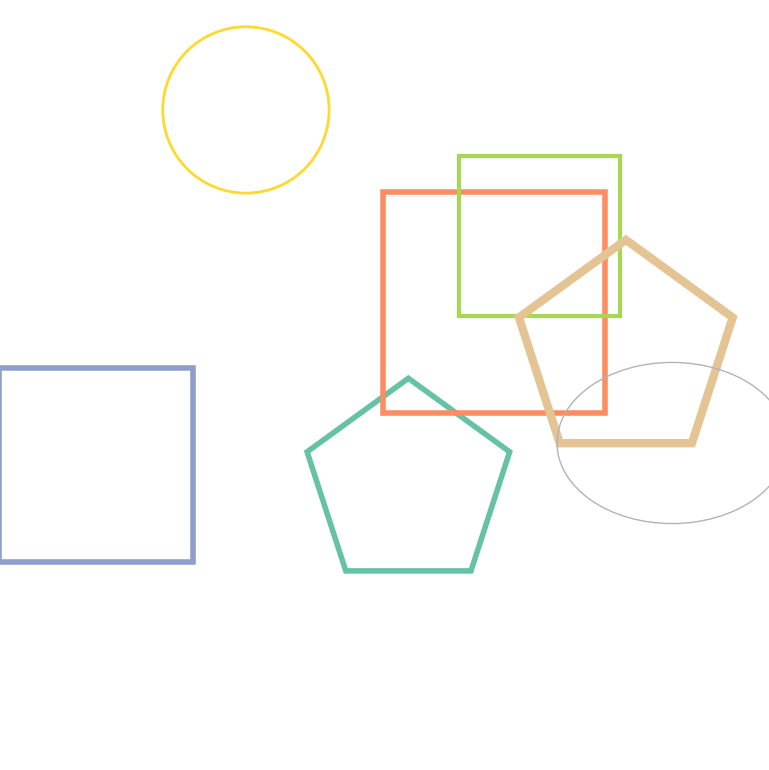[{"shape": "pentagon", "thickness": 2, "radius": 0.69, "center": [0.53, 0.37]}, {"shape": "square", "thickness": 2, "radius": 0.72, "center": [0.641, 0.607]}, {"shape": "square", "thickness": 2, "radius": 0.63, "center": [0.125, 0.396]}, {"shape": "square", "thickness": 1.5, "radius": 0.52, "center": [0.701, 0.693]}, {"shape": "circle", "thickness": 1, "radius": 0.54, "center": [0.319, 0.857]}, {"shape": "pentagon", "thickness": 3, "radius": 0.73, "center": [0.813, 0.543]}, {"shape": "oval", "thickness": 0.5, "radius": 0.75, "center": [0.873, 0.425]}]